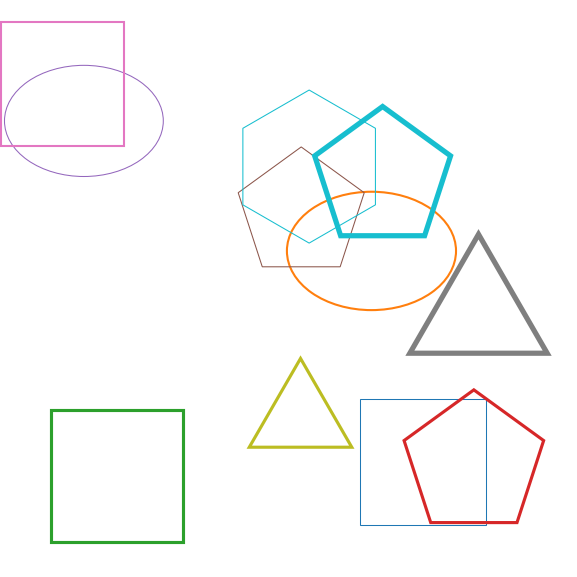[{"shape": "square", "thickness": 0.5, "radius": 0.55, "center": [0.733, 0.199]}, {"shape": "oval", "thickness": 1, "radius": 0.73, "center": [0.643, 0.565]}, {"shape": "square", "thickness": 1.5, "radius": 0.57, "center": [0.202, 0.175]}, {"shape": "pentagon", "thickness": 1.5, "radius": 0.64, "center": [0.821, 0.197]}, {"shape": "oval", "thickness": 0.5, "radius": 0.69, "center": [0.145, 0.79]}, {"shape": "pentagon", "thickness": 0.5, "radius": 0.57, "center": [0.522, 0.63]}, {"shape": "square", "thickness": 1, "radius": 0.53, "center": [0.108, 0.854]}, {"shape": "triangle", "thickness": 2.5, "radius": 0.69, "center": [0.829, 0.456]}, {"shape": "triangle", "thickness": 1.5, "radius": 0.51, "center": [0.52, 0.276]}, {"shape": "pentagon", "thickness": 2.5, "radius": 0.62, "center": [0.663, 0.691]}, {"shape": "hexagon", "thickness": 0.5, "radius": 0.66, "center": [0.535, 0.711]}]